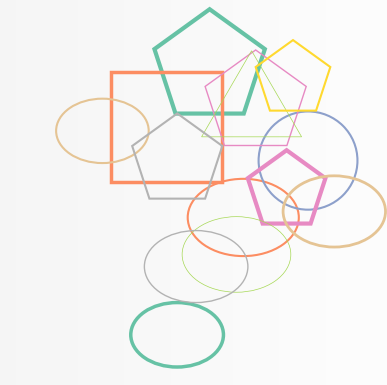[{"shape": "oval", "thickness": 2.5, "radius": 0.6, "center": [0.457, 0.13]}, {"shape": "pentagon", "thickness": 3, "radius": 0.75, "center": [0.541, 0.826]}, {"shape": "oval", "thickness": 1.5, "radius": 0.72, "center": [0.628, 0.435]}, {"shape": "square", "thickness": 2.5, "radius": 0.72, "center": [0.43, 0.669]}, {"shape": "circle", "thickness": 1.5, "radius": 0.64, "center": [0.795, 0.583]}, {"shape": "pentagon", "thickness": 3, "radius": 0.53, "center": [0.74, 0.505]}, {"shape": "pentagon", "thickness": 1, "radius": 0.69, "center": [0.66, 0.733]}, {"shape": "triangle", "thickness": 0.5, "radius": 0.75, "center": [0.649, 0.719]}, {"shape": "oval", "thickness": 0.5, "radius": 0.7, "center": [0.61, 0.339]}, {"shape": "pentagon", "thickness": 1.5, "radius": 0.51, "center": [0.756, 0.795]}, {"shape": "oval", "thickness": 1.5, "radius": 0.6, "center": [0.264, 0.66]}, {"shape": "oval", "thickness": 2, "radius": 0.66, "center": [0.863, 0.451]}, {"shape": "pentagon", "thickness": 1.5, "radius": 0.61, "center": [0.457, 0.583]}, {"shape": "oval", "thickness": 1, "radius": 0.67, "center": [0.506, 0.308]}]